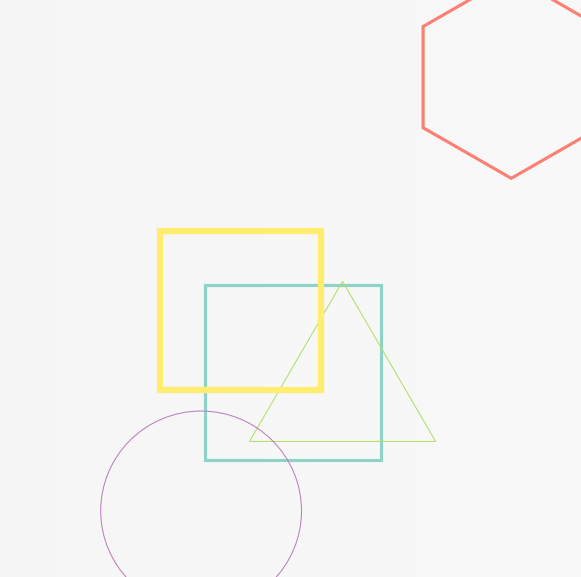[{"shape": "square", "thickness": 1.5, "radius": 0.76, "center": [0.503, 0.354]}, {"shape": "hexagon", "thickness": 1.5, "radius": 0.88, "center": [0.88, 0.866]}, {"shape": "triangle", "thickness": 0.5, "radius": 0.92, "center": [0.589, 0.327]}, {"shape": "circle", "thickness": 0.5, "radius": 0.86, "center": [0.346, 0.115]}, {"shape": "square", "thickness": 3, "radius": 0.69, "center": [0.414, 0.462]}]